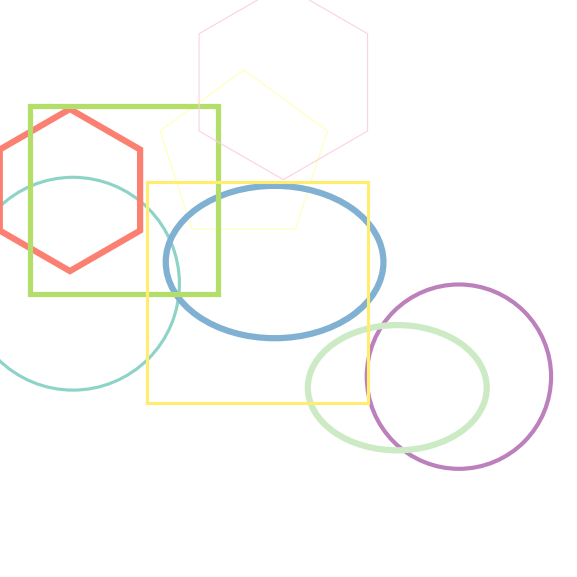[{"shape": "circle", "thickness": 1.5, "radius": 0.92, "center": [0.126, 0.508]}, {"shape": "pentagon", "thickness": 0.5, "radius": 0.76, "center": [0.422, 0.726]}, {"shape": "hexagon", "thickness": 3, "radius": 0.7, "center": [0.121, 0.67]}, {"shape": "oval", "thickness": 3, "radius": 0.94, "center": [0.475, 0.545]}, {"shape": "square", "thickness": 2.5, "radius": 0.81, "center": [0.214, 0.653]}, {"shape": "hexagon", "thickness": 0.5, "radius": 0.84, "center": [0.491, 0.857]}, {"shape": "circle", "thickness": 2, "radius": 0.8, "center": [0.795, 0.347]}, {"shape": "oval", "thickness": 3, "radius": 0.77, "center": [0.688, 0.328]}, {"shape": "square", "thickness": 1.5, "radius": 0.96, "center": [0.446, 0.493]}]